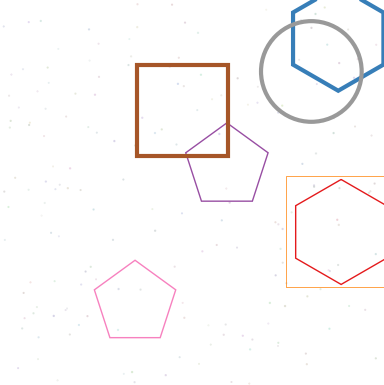[{"shape": "hexagon", "thickness": 1, "radius": 0.68, "center": [0.886, 0.398]}, {"shape": "hexagon", "thickness": 3, "radius": 0.68, "center": [0.879, 0.9]}, {"shape": "pentagon", "thickness": 1, "radius": 0.56, "center": [0.589, 0.568]}, {"shape": "square", "thickness": 0.5, "radius": 0.72, "center": [0.888, 0.399]}, {"shape": "square", "thickness": 3, "radius": 0.59, "center": [0.475, 0.712]}, {"shape": "pentagon", "thickness": 1, "radius": 0.56, "center": [0.351, 0.213]}, {"shape": "circle", "thickness": 3, "radius": 0.65, "center": [0.809, 0.814]}]